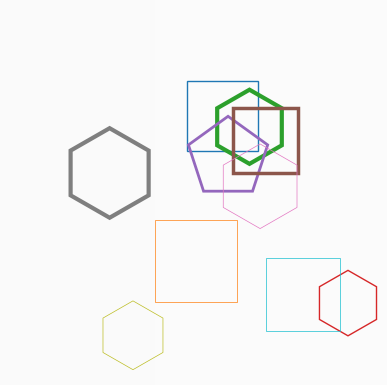[{"shape": "square", "thickness": 1, "radius": 0.45, "center": [0.574, 0.699]}, {"shape": "square", "thickness": 0.5, "radius": 0.53, "center": [0.506, 0.321]}, {"shape": "hexagon", "thickness": 3, "radius": 0.48, "center": [0.644, 0.671]}, {"shape": "hexagon", "thickness": 1, "radius": 0.42, "center": [0.898, 0.213]}, {"shape": "pentagon", "thickness": 2, "radius": 0.54, "center": [0.589, 0.59]}, {"shape": "square", "thickness": 2.5, "radius": 0.42, "center": [0.685, 0.635]}, {"shape": "hexagon", "thickness": 0.5, "radius": 0.55, "center": [0.671, 0.516]}, {"shape": "hexagon", "thickness": 3, "radius": 0.58, "center": [0.283, 0.551]}, {"shape": "hexagon", "thickness": 0.5, "radius": 0.45, "center": [0.343, 0.129]}, {"shape": "square", "thickness": 0.5, "radius": 0.47, "center": [0.782, 0.235]}]